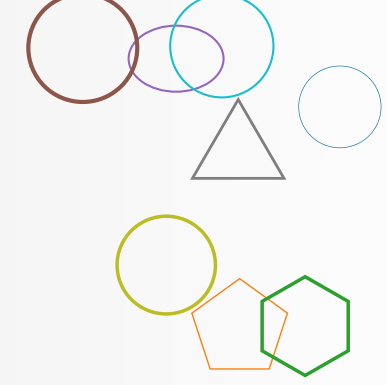[{"shape": "circle", "thickness": 0.5, "radius": 0.53, "center": [0.877, 0.722]}, {"shape": "pentagon", "thickness": 1, "radius": 0.65, "center": [0.618, 0.147]}, {"shape": "hexagon", "thickness": 2.5, "radius": 0.64, "center": [0.788, 0.153]}, {"shape": "oval", "thickness": 1.5, "radius": 0.61, "center": [0.454, 0.848]}, {"shape": "circle", "thickness": 3, "radius": 0.7, "center": [0.214, 0.876]}, {"shape": "triangle", "thickness": 2, "radius": 0.68, "center": [0.615, 0.605]}, {"shape": "circle", "thickness": 2.5, "radius": 0.63, "center": [0.429, 0.312]}, {"shape": "circle", "thickness": 1.5, "radius": 0.67, "center": [0.572, 0.88]}]